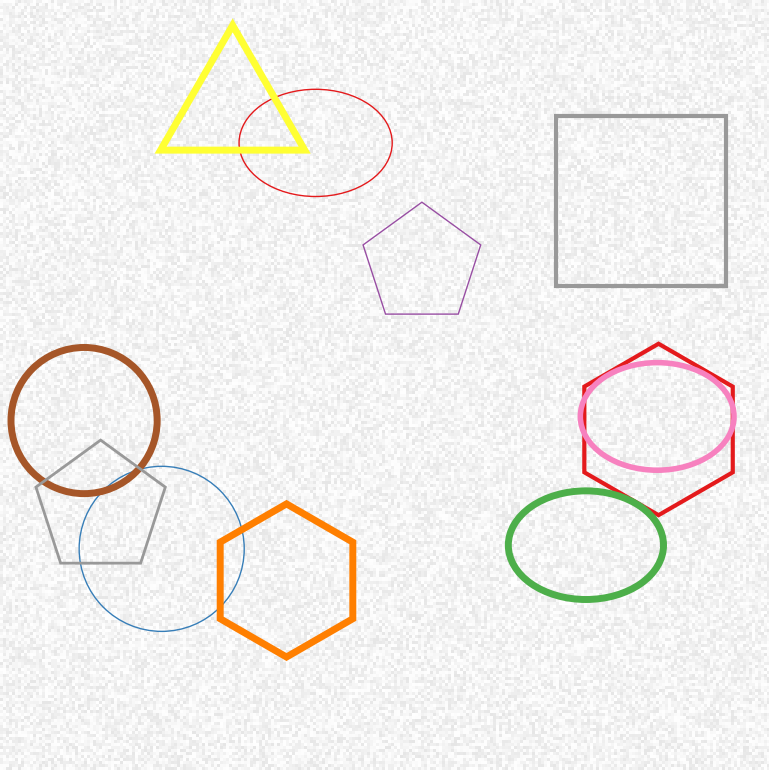[{"shape": "oval", "thickness": 0.5, "radius": 0.5, "center": [0.41, 0.814]}, {"shape": "hexagon", "thickness": 1.5, "radius": 0.56, "center": [0.855, 0.442]}, {"shape": "circle", "thickness": 0.5, "radius": 0.54, "center": [0.21, 0.287]}, {"shape": "oval", "thickness": 2.5, "radius": 0.5, "center": [0.761, 0.292]}, {"shape": "pentagon", "thickness": 0.5, "radius": 0.4, "center": [0.548, 0.657]}, {"shape": "hexagon", "thickness": 2.5, "radius": 0.5, "center": [0.372, 0.246]}, {"shape": "triangle", "thickness": 2.5, "radius": 0.54, "center": [0.302, 0.859]}, {"shape": "circle", "thickness": 2.5, "radius": 0.47, "center": [0.109, 0.454]}, {"shape": "oval", "thickness": 2, "radius": 0.5, "center": [0.853, 0.459]}, {"shape": "pentagon", "thickness": 1, "radius": 0.44, "center": [0.131, 0.34]}, {"shape": "square", "thickness": 1.5, "radius": 0.55, "center": [0.832, 0.739]}]